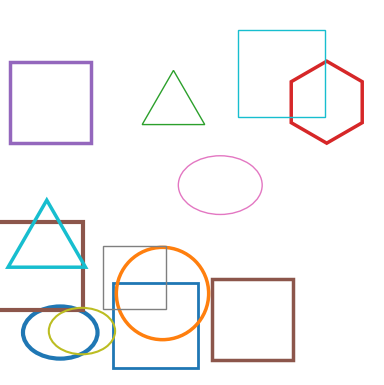[{"shape": "square", "thickness": 2, "radius": 0.55, "center": [0.403, 0.155]}, {"shape": "oval", "thickness": 3, "radius": 0.48, "center": [0.156, 0.136]}, {"shape": "circle", "thickness": 2.5, "radius": 0.6, "center": [0.422, 0.238]}, {"shape": "triangle", "thickness": 1, "radius": 0.47, "center": [0.451, 0.723]}, {"shape": "hexagon", "thickness": 2.5, "radius": 0.53, "center": [0.849, 0.735]}, {"shape": "square", "thickness": 2.5, "radius": 0.53, "center": [0.131, 0.733]}, {"shape": "square", "thickness": 2.5, "radius": 0.53, "center": [0.655, 0.171]}, {"shape": "square", "thickness": 3, "radius": 0.57, "center": [0.101, 0.309]}, {"shape": "oval", "thickness": 1, "radius": 0.54, "center": [0.572, 0.519]}, {"shape": "square", "thickness": 1, "radius": 0.41, "center": [0.35, 0.279]}, {"shape": "oval", "thickness": 1.5, "radius": 0.43, "center": [0.213, 0.14]}, {"shape": "triangle", "thickness": 2.5, "radius": 0.58, "center": [0.121, 0.364]}, {"shape": "square", "thickness": 1, "radius": 0.56, "center": [0.732, 0.809]}]